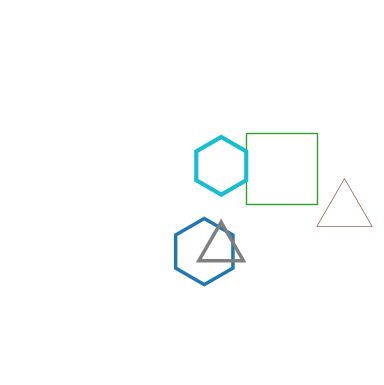[{"shape": "hexagon", "thickness": 2.5, "radius": 0.43, "center": [0.531, 0.347]}, {"shape": "square", "thickness": 1, "radius": 0.46, "center": [0.731, 0.561]}, {"shape": "triangle", "thickness": 0.5, "radius": 0.42, "center": [0.895, 0.453]}, {"shape": "triangle", "thickness": 2.5, "radius": 0.33, "center": [0.574, 0.356]}, {"shape": "hexagon", "thickness": 3, "radius": 0.37, "center": [0.575, 0.569]}]